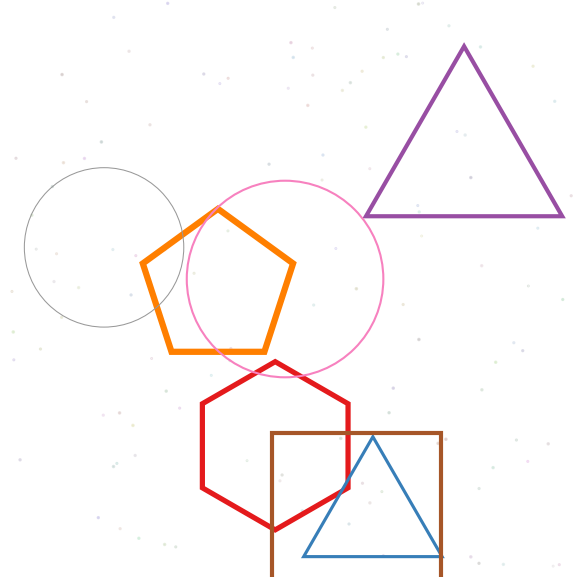[{"shape": "hexagon", "thickness": 2.5, "radius": 0.73, "center": [0.477, 0.227]}, {"shape": "triangle", "thickness": 1.5, "radius": 0.69, "center": [0.646, 0.104]}, {"shape": "triangle", "thickness": 2, "radius": 0.98, "center": [0.804, 0.723]}, {"shape": "pentagon", "thickness": 3, "radius": 0.68, "center": [0.377, 0.501]}, {"shape": "square", "thickness": 2, "radius": 0.73, "center": [0.617, 0.104]}, {"shape": "circle", "thickness": 1, "radius": 0.85, "center": [0.494, 0.516]}, {"shape": "circle", "thickness": 0.5, "radius": 0.69, "center": [0.18, 0.571]}]